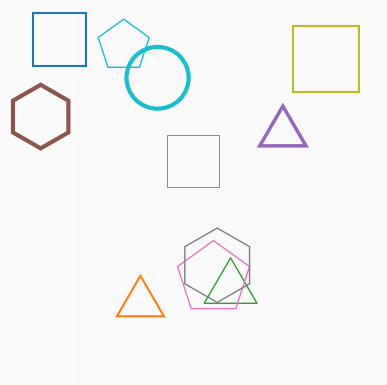[{"shape": "square", "thickness": 1.5, "radius": 0.34, "center": [0.153, 0.898]}, {"shape": "triangle", "thickness": 1.5, "radius": 0.35, "center": [0.362, 0.214]}, {"shape": "triangle", "thickness": 1, "radius": 0.39, "center": [0.595, 0.251]}, {"shape": "square", "thickness": 0.5, "radius": 0.34, "center": [0.499, 0.582]}, {"shape": "triangle", "thickness": 2.5, "radius": 0.34, "center": [0.73, 0.656]}, {"shape": "hexagon", "thickness": 3, "radius": 0.41, "center": [0.105, 0.697]}, {"shape": "pentagon", "thickness": 1, "radius": 0.49, "center": [0.551, 0.277]}, {"shape": "hexagon", "thickness": 1, "radius": 0.48, "center": [0.561, 0.311]}, {"shape": "square", "thickness": 1.5, "radius": 0.43, "center": [0.842, 0.847]}, {"shape": "circle", "thickness": 3, "radius": 0.4, "center": [0.407, 0.798]}, {"shape": "pentagon", "thickness": 1, "radius": 0.35, "center": [0.319, 0.881]}]